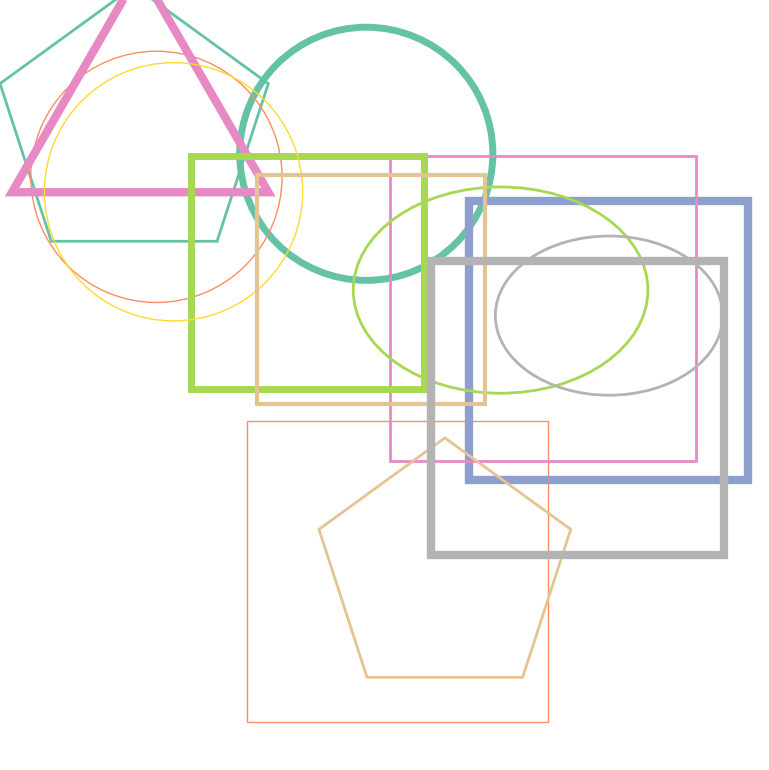[{"shape": "pentagon", "thickness": 1, "radius": 0.92, "center": [0.174, 0.835]}, {"shape": "circle", "thickness": 2.5, "radius": 0.82, "center": [0.476, 0.8]}, {"shape": "circle", "thickness": 0.5, "radius": 0.82, "center": [0.203, 0.77]}, {"shape": "square", "thickness": 0.5, "radius": 0.98, "center": [0.516, 0.258]}, {"shape": "square", "thickness": 3, "radius": 0.91, "center": [0.79, 0.557]}, {"shape": "square", "thickness": 1, "radius": 0.99, "center": [0.705, 0.599]}, {"shape": "triangle", "thickness": 3, "radius": 0.96, "center": [0.182, 0.846]}, {"shape": "oval", "thickness": 1, "radius": 0.96, "center": [0.65, 0.623]}, {"shape": "square", "thickness": 2.5, "radius": 0.76, "center": [0.399, 0.646]}, {"shape": "circle", "thickness": 0.5, "radius": 0.84, "center": [0.225, 0.751]}, {"shape": "square", "thickness": 1.5, "radius": 0.74, "center": [0.482, 0.624]}, {"shape": "pentagon", "thickness": 1, "radius": 0.86, "center": [0.578, 0.259]}, {"shape": "oval", "thickness": 1, "radius": 0.74, "center": [0.791, 0.59]}, {"shape": "square", "thickness": 3, "radius": 0.95, "center": [0.75, 0.47]}]